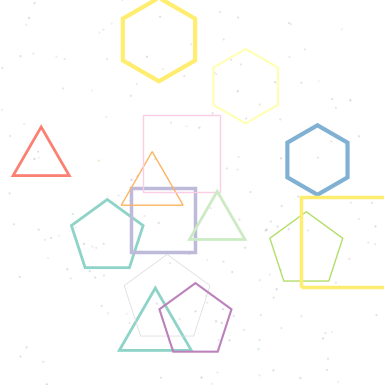[{"shape": "triangle", "thickness": 2, "radius": 0.54, "center": [0.403, 0.144]}, {"shape": "pentagon", "thickness": 2, "radius": 0.49, "center": [0.279, 0.384]}, {"shape": "hexagon", "thickness": 1.5, "radius": 0.48, "center": [0.638, 0.776]}, {"shape": "square", "thickness": 2.5, "radius": 0.42, "center": [0.424, 0.429]}, {"shape": "triangle", "thickness": 2, "radius": 0.42, "center": [0.107, 0.586]}, {"shape": "hexagon", "thickness": 3, "radius": 0.45, "center": [0.825, 0.584]}, {"shape": "triangle", "thickness": 1, "radius": 0.46, "center": [0.395, 0.513]}, {"shape": "pentagon", "thickness": 1, "radius": 0.5, "center": [0.796, 0.35]}, {"shape": "square", "thickness": 1, "radius": 0.5, "center": [0.471, 0.601]}, {"shape": "pentagon", "thickness": 0.5, "radius": 0.59, "center": [0.434, 0.222]}, {"shape": "pentagon", "thickness": 1.5, "radius": 0.49, "center": [0.508, 0.166]}, {"shape": "triangle", "thickness": 2, "radius": 0.42, "center": [0.564, 0.42]}, {"shape": "hexagon", "thickness": 3, "radius": 0.54, "center": [0.413, 0.897]}, {"shape": "square", "thickness": 2.5, "radius": 0.58, "center": [0.899, 0.371]}]